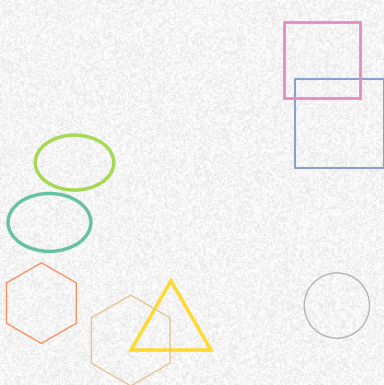[{"shape": "oval", "thickness": 2.5, "radius": 0.54, "center": [0.128, 0.422]}, {"shape": "hexagon", "thickness": 1, "radius": 0.52, "center": [0.108, 0.213]}, {"shape": "square", "thickness": 1.5, "radius": 0.57, "center": [0.882, 0.68]}, {"shape": "square", "thickness": 2, "radius": 0.49, "center": [0.835, 0.844]}, {"shape": "oval", "thickness": 2.5, "radius": 0.51, "center": [0.194, 0.578]}, {"shape": "triangle", "thickness": 2.5, "radius": 0.6, "center": [0.444, 0.151]}, {"shape": "hexagon", "thickness": 1, "radius": 0.59, "center": [0.34, 0.116]}, {"shape": "circle", "thickness": 1, "radius": 0.42, "center": [0.875, 0.206]}]